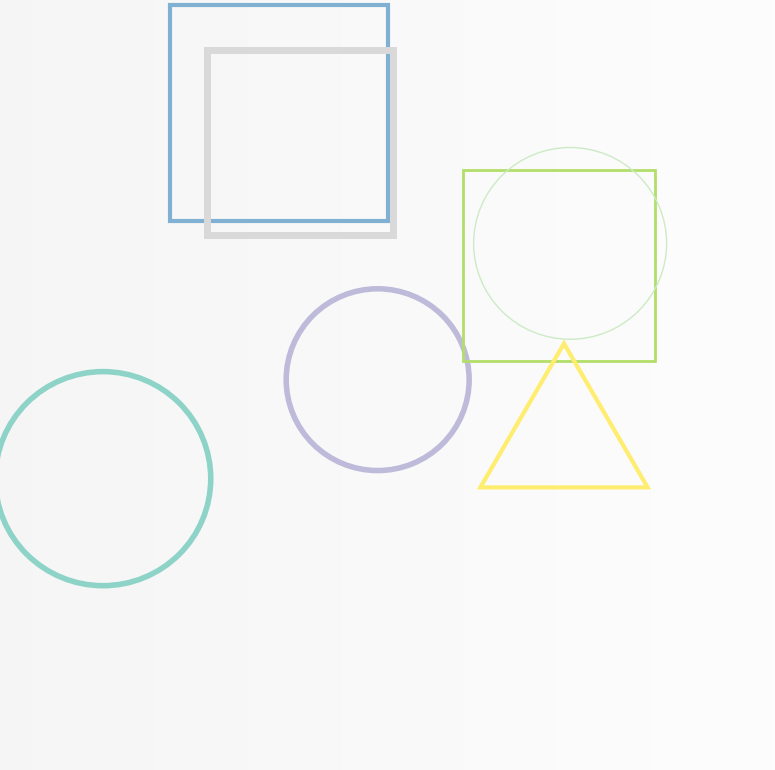[{"shape": "circle", "thickness": 2, "radius": 0.7, "center": [0.133, 0.378]}, {"shape": "circle", "thickness": 2, "radius": 0.59, "center": [0.487, 0.507]}, {"shape": "square", "thickness": 1.5, "radius": 0.7, "center": [0.361, 0.853]}, {"shape": "square", "thickness": 1, "radius": 0.62, "center": [0.721, 0.655]}, {"shape": "square", "thickness": 2.5, "radius": 0.6, "center": [0.387, 0.815]}, {"shape": "circle", "thickness": 0.5, "radius": 0.62, "center": [0.736, 0.684]}, {"shape": "triangle", "thickness": 1.5, "radius": 0.62, "center": [0.728, 0.429]}]